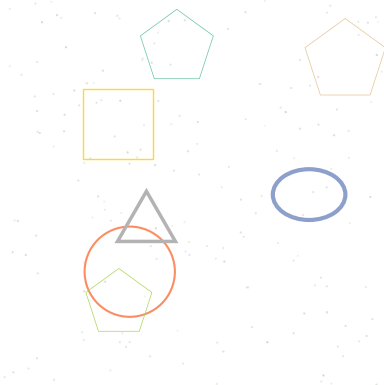[{"shape": "pentagon", "thickness": 0.5, "radius": 0.5, "center": [0.459, 0.876]}, {"shape": "circle", "thickness": 1.5, "radius": 0.59, "center": [0.337, 0.294]}, {"shape": "oval", "thickness": 3, "radius": 0.47, "center": [0.803, 0.495]}, {"shape": "pentagon", "thickness": 0.5, "radius": 0.45, "center": [0.309, 0.212]}, {"shape": "square", "thickness": 1, "radius": 0.45, "center": [0.306, 0.679]}, {"shape": "pentagon", "thickness": 0.5, "radius": 0.55, "center": [0.897, 0.842]}, {"shape": "triangle", "thickness": 2.5, "radius": 0.43, "center": [0.38, 0.416]}]